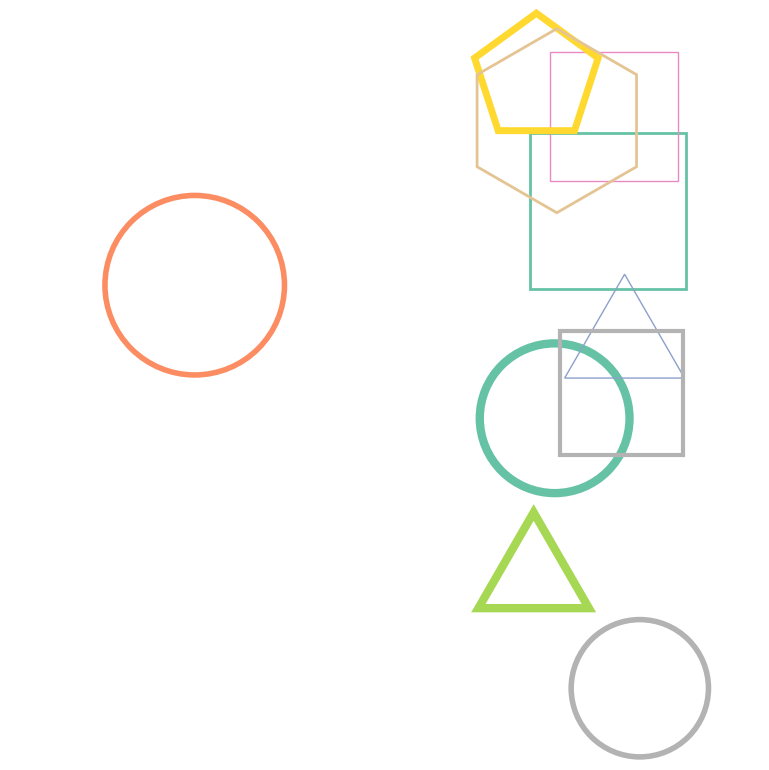[{"shape": "circle", "thickness": 3, "radius": 0.49, "center": [0.72, 0.457]}, {"shape": "square", "thickness": 1, "radius": 0.51, "center": [0.79, 0.726]}, {"shape": "circle", "thickness": 2, "radius": 0.58, "center": [0.253, 0.63]}, {"shape": "triangle", "thickness": 0.5, "radius": 0.45, "center": [0.811, 0.554]}, {"shape": "square", "thickness": 0.5, "radius": 0.42, "center": [0.797, 0.849]}, {"shape": "triangle", "thickness": 3, "radius": 0.41, "center": [0.693, 0.252]}, {"shape": "pentagon", "thickness": 2.5, "radius": 0.42, "center": [0.697, 0.899]}, {"shape": "hexagon", "thickness": 1, "radius": 0.6, "center": [0.723, 0.843]}, {"shape": "circle", "thickness": 2, "radius": 0.45, "center": [0.831, 0.106]}, {"shape": "square", "thickness": 1.5, "radius": 0.4, "center": [0.807, 0.489]}]